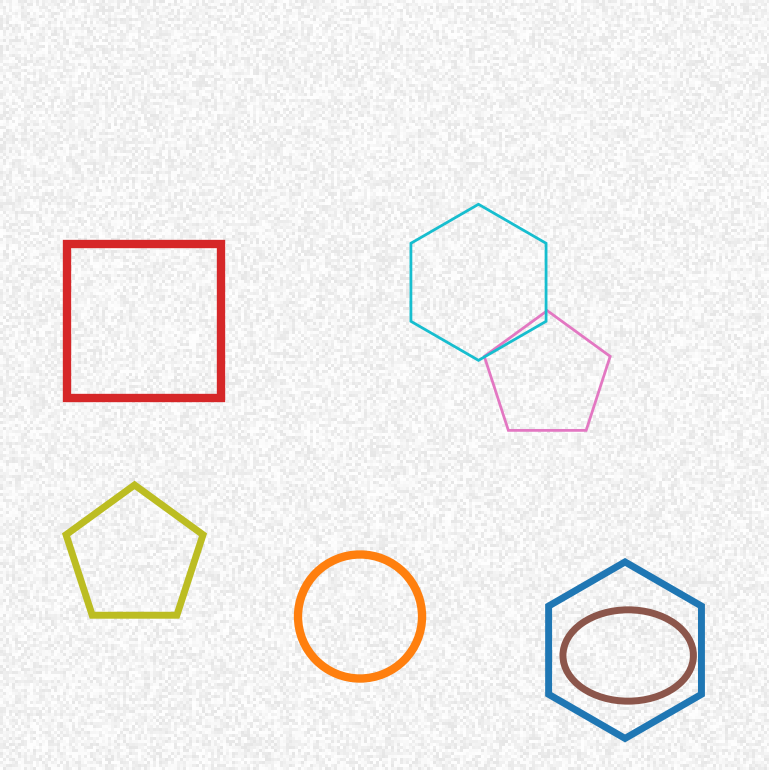[{"shape": "hexagon", "thickness": 2.5, "radius": 0.57, "center": [0.812, 0.156]}, {"shape": "circle", "thickness": 3, "radius": 0.4, "center": [0.468, 0.199]}, {"shape": "square", "thickness": 3, "radius": 0.5, "center": [0.187, 0.583]}, {"shape": "oval", "thickness": 2.5, "radius": 0.42, "center": [0.816, 0.149]}, {"shape": "pentagon", "thickness": 1, "radius": 0.43, "center": [0.711, 0.511]}, {"shape": "pentagon", "thickness": 2.5, "radius": 0.47, "center": [0.175, 0.277]}, {"shape": "hexagon", "thickness": 1, "radius": 0.51, "center": [0.621, 0.633]}]